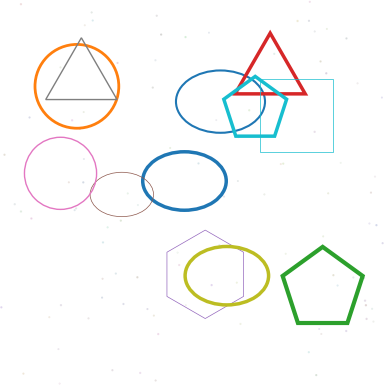[{"shape": "oval", "thickness": 2.5, "radius": 0.54, "center": [0.479, 0.53]}, {"shape": "oval", "thickness": 1.5, "radius": 0.58, "center": [0.573, 0.736]}, {"shape": "circle", "thickness": 2, "radius": 0.54, "center": [0.2, 0.776]}, {"shape": "pentagon", "thickness": 3, "radius": 0.55, "center": [0.838, 0.249]}, {"shape": "triangle", "thickness": 2.5, "radius": 0.53, "center": [0.702, 0.809]}, {"shape": "hexagon", "thickness": 0.5, "radius": 0.57, "center": [0.533, 0.287]}, {"shape": "oval", "thickness": 0.5, "radius": 0.41, "center": [0.316, 0.495]}, {"shape": "circle", "thickness": 1, "radius": 0.47, "center": [0.157, 0.55]}, {"shape": "triangle", "thickness": 1, "radius": 0.53, "center": [0.211, 0.795]}, {"shape": "oval", "thickness": 2.5, "radius": 0.54, "center": [0.589, 0.284]}, {"shape": "square", "thickness": 0.5, "radius": 0.48, "center": [0.77, 0.701]}, {"shape": "pentagon", "thickness": 2.5, "radius": 0.43, "center": [0.663, 0.716]}]